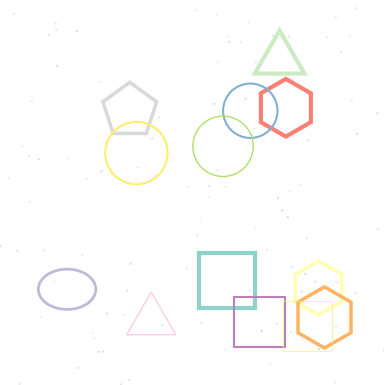[{"shape": "square", "thickness": 3, "radius": 0.36, "center": [0.59, 0.272]}, {"shape": "hexagon", "thickness": 2.5, "radius": 0.35, "center": [0.827, 0.252]}, {"shape": "oval", "thickness": 2, "radius": 0.37, "center": [0.174, 0.249]}, {"shape": "hexagon", "thickness": 3, "radius": 0.37, "center": [0.743, 0.72]}, {"shape": "circle", "thickness": 1.5, "radius": 0.35, "center": [0.65, 0.712]}, {"shape": "hexagon", "thickness": 2.5, "radius": 0.4, "center": [0.843, 0.176]}, {"shape": "circle", "thickness": 1, "radius": 0.39, "center": [0.579, 0.62]}, {"shape": "triangle", "thickness": 1, "radius": 0.37, "center": [0.393, 0.167]}, {"shape": "pentagon", "thickness": 2.5, "radius": 0.37, "center": [0.337, 0.713]}, {"shape": "square", "thickness": 1.5, "radius": 0.33, "center": [0.674, 0.164]}, {"shape": "triangle", "thickness": 3, "radius": 0.37, "center": [0.726, 0.846]}, {"shape": "square", "thickness": 0.5, "radius": 0.32, "center": [0.798, 0.153]}, {"shape": "circle", "thickness": 1.5, "radius": 0.41, "center": [0.354, 0.602]}]